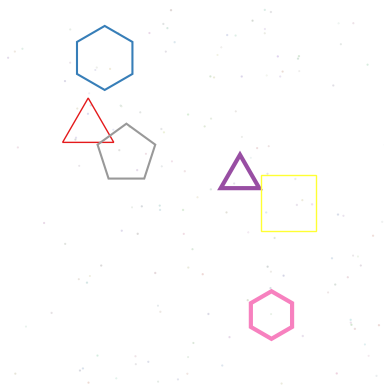[{"shape": "triangle", "thickness": 1, "radius": 0.38, "center": [0.229, 0.669]}, {"shape": "hexagon", "thickness": 1.5, "radius": 0.42, "center": [0.272, 0.85]}, {"shape": "triangle", "thickness": 3, "radius": 0.29, "center": [0.623, 0.54]}, {"shape": "square", "thickness": 1, "radius": 0.36, "center": [0.75, 0.472]}, {"shape": "hexagon", "thickness": 3, "radius": 0.31, "center": [0.705, 0.182]}, {"shape": "pentagon", "thickness": 1.5, "radius": 0.39, "center": [0.328, 0.6]}]